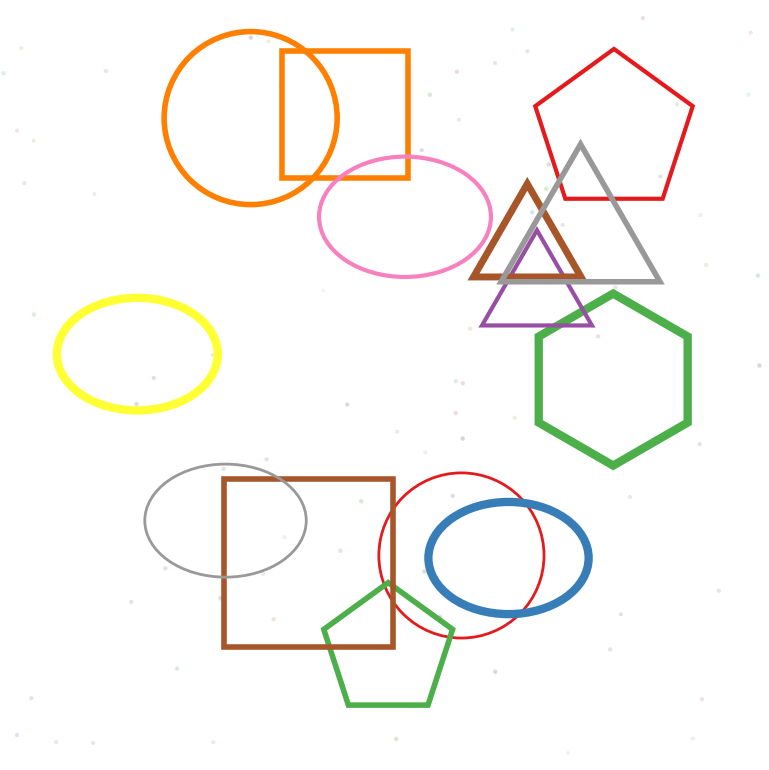[{"shape": "pentagon", "thickness": 1.5, "radius": 0.54, "center": [0.797, 0.829]}, {"shape": "circle", "thickness": 1, "radius": 0.54, "center": [0.599, 0.279]}, {"shape": "oval", "thickness": 3, "radius": 0.52, "center": [0.66, 0.275]}, {"shape": "hexagon", "thickness": 3, "radius": 0.56, "center": [0.796, 0.507]}, {"shape": "pentagon", "thickness": 2, "radius": 0.44, "center": [0.504, 0.155]}, {"shape": "triangle", "thickness": 1.5, "radius": 0.41, "center": [0.697, 0.619]}, {"shape": "square", "thickness": 2, "radius": 0.41, "center": [0.448, 0.851]}, {"shape": "circle", "thickness": 2, "radius": 0.56, "center": [0.326, 0.847]}, {"shape": "oval", "thickness": 3, "radius": 0.52, "center": [0.178, 0.54]}, {"shape": "triangle", "thickness": 2.5, "radius": 0.4, "center": [0.685, 0.681]}, {"shape": "square", "thickness": 2, "radius": 0.55, "center": [0.401, 0.269]}, {"shape": "oval", "thickness": 1.5, "radius": 0.56, "center": [0.526, 0.718]}, {"shape": "triangle", "thickness": 2, "radius": 0.6, "center": [0.754, 0.694]}, {"shape": "oval", "thickness": 1, "radius": 0.52, "center": [0.293, 0.324]}]